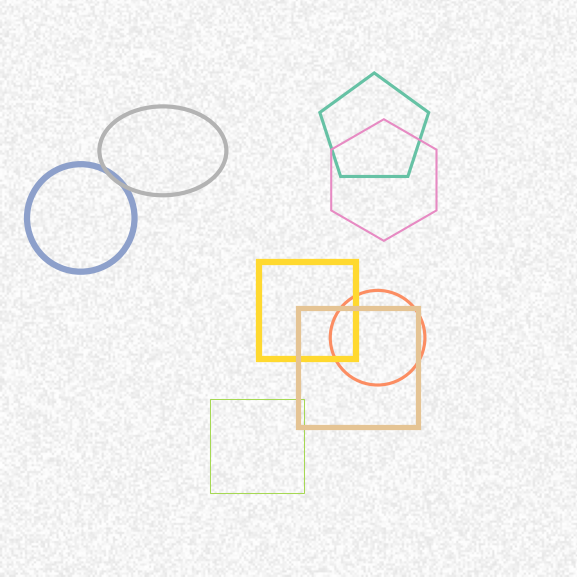[{"shape": "pentagon", "thickness": 1.5, "radius": 0.5, "center": [0.648, 0.774]}, {"shape": "circle", "thickness": 1.5, "radius": 0.41, "center": [0.654, 0.414]}, {"shape": "circle", "thickness": 3, "radius": 0.47, "center": [0.14, 0.622]}, {"shape": "hexagon", "thickness": 1, "radius": 0.53, "center": [0.665, 0.687]}, {"shape": "square", "thickness": 0.5, "radius": 0.41, "center": [0.445, 0.227]}, {"shape": "square", "thickness": 3, "radius": 0.42, "center": [0.532, 0.462]}, {"shape": "square", "thickness": 2.5, "radius": 0.52, "center": [0.62, 0.363]}, {"shape": "oval", "thickness": 2, "radius": 0.55, "center": [0.282, 0.738]}]